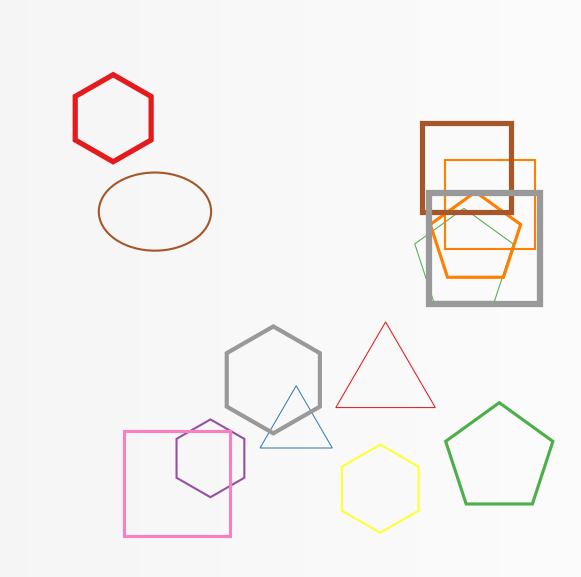[{"shape": "triangle", "thickness": 0.5, "radius": 0.49, "center": [0.663, 0.343]}, {"shape": "hexagon", "thickness": 2.5, "radius": 0.38, "center": [0.195, 0.794]}, {"shape": "triangle", "thickness": 0.5, "radius": 0.36, "center": [0.51, 0.259]}, {"shape": "pentagon", "thickness": 0.5, "radius": 0.45, "center": [0.798, 0.549]}, {"shape": "pentagon", "thickness": 1.5, "radius": 0.48, "center": [0.859, 0.205]}, {"shape": "hexagon", "thickness": 1, "radius": 0.34, "center": [0.362, 0.206]}, {"shape": "pentagon", "thickness": 1.5, "radius": 0.41, "center": [0.818, 0.585]}, {"shape": "square", "thickness": 1, "radius": 0.39, "center": [0.843, 0.645]}, {"shape": "hexagon", "thickness": 1, "radius": 0.38, "center": [0.654, 0.153]}, {"shape": "oval", "thickness": 1, "radius": 0.48, "center": [0.267, 0.633]}, {"shape": "square", "thickness": 2.5, "radius": 0.38, "center": [0.802, 0.709]}, {"shape": "square", "thickness": 1.5, "radius": 0.46, "center": [0.305, 0.162]}, {"shape": "square", "thickness": 3, "radius": 0.48, "center": [0.834, 0.569]}, {"shape": "hexagon", "thickness": 2, "radius": 0.46, "center": [0.47, 0.341]}]